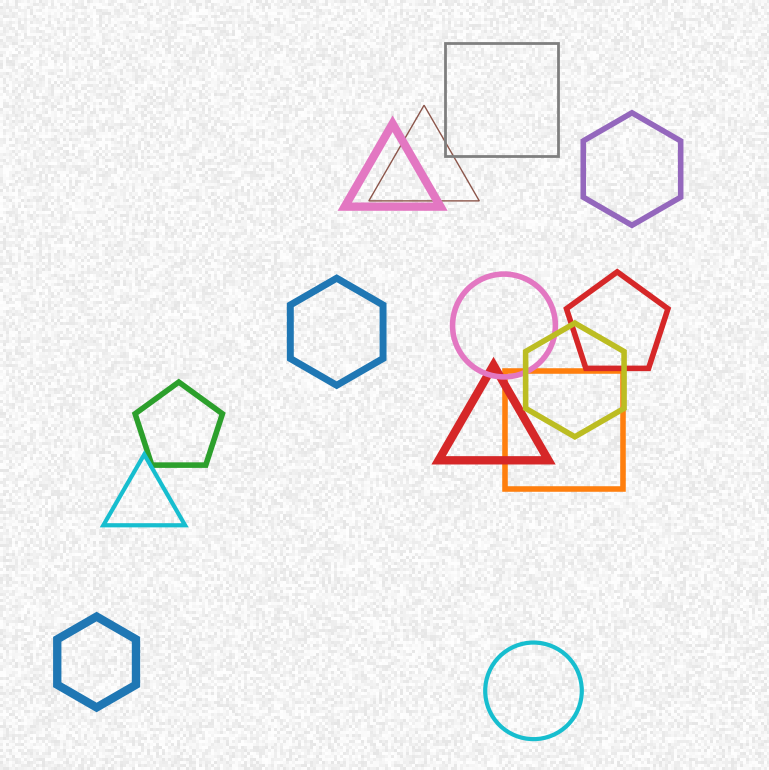[{"shape": "hexagon", "thickness": 2.5, "radius": 0.35, "center": [0.437, 0.569]}, {"shape": "hexagon", "thickness": 3, "radius": 0.3, "center": [0.125, 0.14]}, {"shape": "square", "thickness": 2, "radius": 0.38, "center": [0.733, 0.442]}, {"shape": "pentagon", "thickness": 2, "radius": 0.3, "center": [0.232, 0.444]}, {"shape": "pentagon", "thickness": 2, "radius": 0.35, "center": [0.802, 0.578]}, {"shape": "triangle", "thickness": 3, "radius": 0.41, "center": [0.641, 0.443]}, {"shape": "hexagon", "thickness": 2, "radius": 0.37, "center": [0.821, 0.78]}, {"shape": "triangle", "thickness": 0.5, "radius": 0.41, "center": [0.551, 0.781]}, {"shape": "triangle", "thickness": 3, "radius": 0.36, "center": [0.51, 0.768]}, {"shape": "circle", "thickness": 2, "radius": 0.33, "center": [0.655, 0.577]}, {"shape": "square", "thickness": 1, "radius": 0.37, "center": [0.652, 0.871]}, {"shape": "hexagon", "thickness": 2, "radius": 0.37, "center": [0.747, 0.507]}, {"shape": "triangle", "thickness": 1.5, "radius": 0.31, "center": [0.187, 0.348]}, {"shape": "circle", "thickness": 1.5, "radius": 0.31, "center": [0.693, 0.103]}]